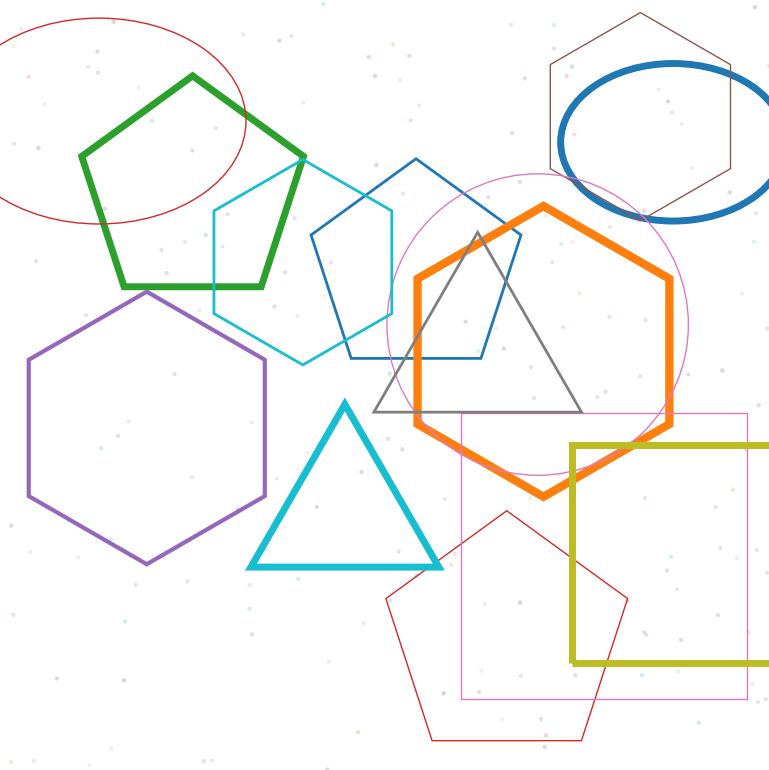[{"shape": "pentagon", "thickness": 1, "radius": 0.72, "center": [0.54, 0.651]}, {"shape": "oval", "thickness": 2.5, "radius": 0.73, "center": [0.874, 0.815]}, {"shape": "hexagon", "thickness": 3, "radius": 0.94, "center": [0.706, 0.544]}, {"shape": "pentagon", "thickness": 2.5, "radius": 0.76, "center": [0.25, 0.75]}, {"shape": "oval", "thickness": 0.5, "radius": 0.95, "center": [0.129, 0.843]}, {"shape": "pentagon", "thickness": 0.5, "radius": 0.83, "center": [0.658, 0.172]}, {"shape": "hexagon", "thickness": 1.5, "radius": 0.89, "center": [0.191, 0.444]}, {"shape": "hexagon", "thickness": 0.5, "radius": 0.68, "center": [0.832, 0.849]}, {"shape": "circle", "thickness": 0.5, "radius": 0.98, "center": [0.698, 0.578]}, {"shape": "square", "thickness": 0.5, "radius": 0.93, "center": [0.784, 0.277]}, {"shape": "triangle", "thickness": 1, "radius": 0.78, "center": [0.62, 0.543]}, {"shape": "square", "thickness": 2.5, "radius": 0.71, "center": [0.884, 0.28]}, {"shape": "triangle", "thickness": 2.5, "radius": 0.7, "center": [0.448, 0.334]}, {"shape": "hexagon", "thickness": 1, "radius": 0.67, "center": [0.393, 0.659]}]